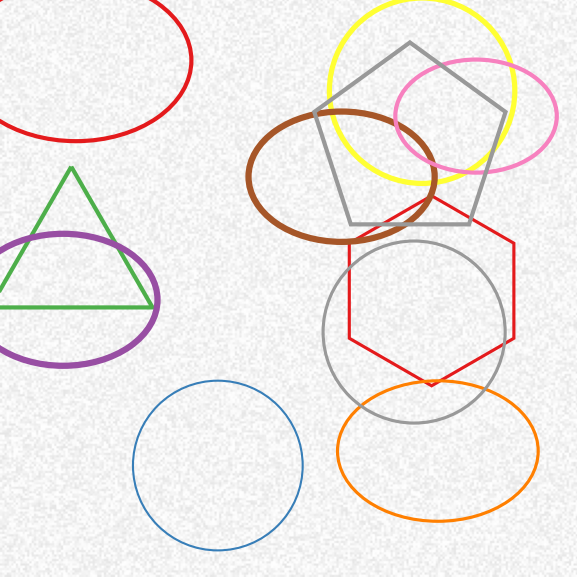[{"shape": "hexagon", "thickness": 1.5, "radius": 0.82, "center": [0.747, 0.496]}, {"shape": "oval", "thickness": 2, "radius": 1.0, "center": [0.132, 0.895]}, {"shape": "circle", "thickness": 1, "radius": 0.73, "center": [0.377, 0.193]}, {"shape": "triangle", "thickness": 2, "radius": 0.81, "center": [0.123, 0.548]}, {"shape": "oval", "thickness": 3, "radius": 0.82, "center": [0.109, 0.48]}, {"shape": "oval", "thickness": 1.5, "radius": 0.87, "center": [0.758, 0.218]}, {"shape": "circle", "thickness": 2.5, "radius": 0.8, "center": [0.731, 0.842]}, {"shape": "oval", "thickness": 3, "radius": 0.81, "center": [0.592, 0.693]}, {"shape": "oval", "thickness": 2, "radius": 0.7, "center": [0.824, 0.798]}, {"shape": "circle", "thickness": 1.5, "radius": 0.79, "center": [0.717, 0.424]}, {"shape": "pentagon", "thickness": 2, "radius": 0.87, "center": [0.71, 0.751]}]